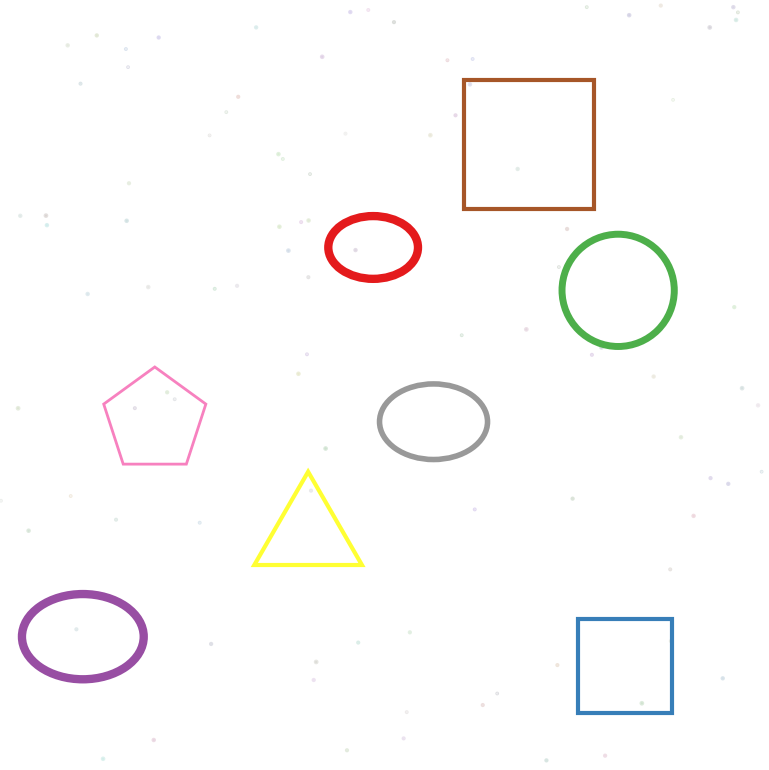[{"shape": "oval", "thickness": 3, "radius": 0.29, "center": [0.485, 0.679]}, {"shape": "square", "thickness": 1.5, "radius": 0.3, "center": [0.812, 0.135]}, {"shape": "circle", "thickness": 2.5, "radius": 0.36, "center": [0.803, 0.623]}, {"shape": "oval", "thickness": 3, "radius": 0.4, "center": [0.108, 0.173]}, {"shape": "triangle", "thickness": 1.5, "radius": 0.4, "center": [0.4, 0.307]}, {"shape": "square", "thickness": 1.5, "radius": 0.42, "center": [0.687, 0.812]}, {"shape": "pentagon", "thickness": 1, "radius": 0.35, "center": [0.201, 0.454]}, {"shape": "oval", "thickness": 2, "radius": 0.35, "center": [0.563, 0.452]}]